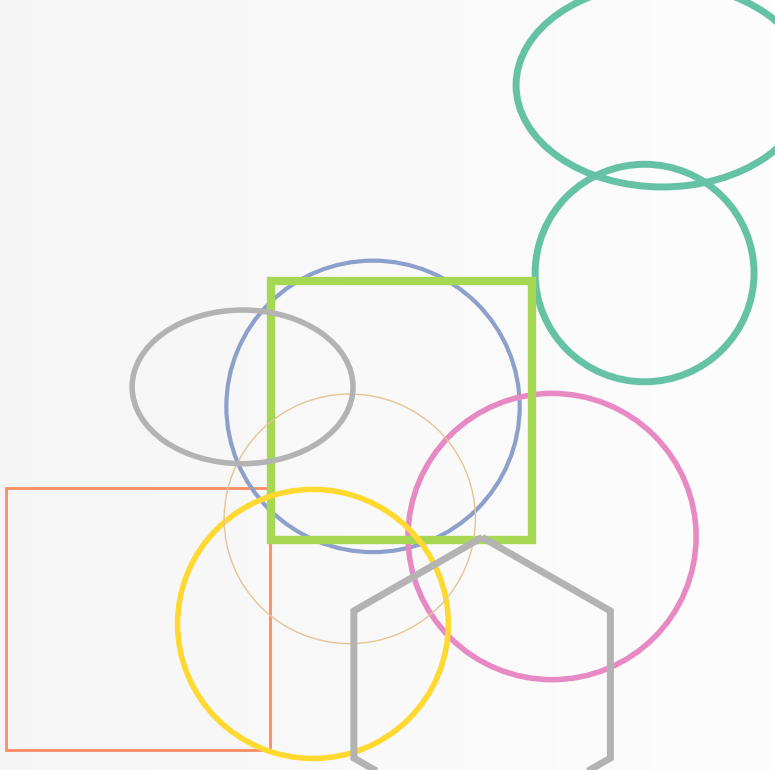[{"shape": "circle", "thickness": 2.5, "radius": 0.71, "center": [0.832, 0.645]}, {"shape": "oval", "thickness": 2.5, "radius": 0.94, "center": [0.855, 0.889]}, {"shape": "square", "thickness": 1, "radius": 0.85, "center": [0.178, 0.196]}, {"shape": "circle", "thickness": 1.5, "radius": 0.95, "center": [0.481, 0.472]}, {"shape": "circle", "thickness": 2, "radius": 0.93, "center": [0.712, 0.303]}, {"shape": "square", "thickness": 3, "radius": 0.84, "center": [0.519, 0.467]}, {"shape": "circle", "thickness": 2, "radius": 0.87, "center": [0.404, 0.19]}, {"shape": "circle", "thickness": 0.5, "radius": 0.81, "center": [0.451, 0.326]}, {"shape": "oval", "thickness": 2, "radius": 0.71, "center": [0.313, 0.498]}, {"shape": "hexagon", "thickness": 2.5, "radius": 0.96, "center": [0.622, 0.111]}]